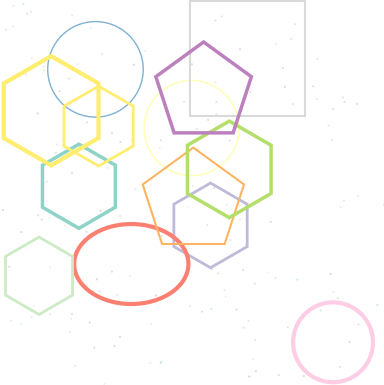[{"shape": "hexagon", "thickness": 2.5, "radius": 0.55, "center": [0.205, 0.516]}, {"shape": "circle", "thickness": 1, "radius": 0.62, "center": [0.498, 0.667]}, {"shape": "hexagon", "thickness": 2, "radius": 0.55, "center": [0.547, 0.415]}, {"shape": "oval", "thickness": 3, "radius": 0.74, "center": [0.341, 0.314]}, {"shape": "circle", "thickness": 1, "radius": 0.62, "center": [0.248, 0.82]}, {"shape": "pentagon", "thickness": 1.5, "radius": 0.69, "center": [0.502, 0.478]}, {"shape": "hexagon", "thickness": 2.5, "radius": 0.63, "center": [0.596, 0.56]}, {"shape": "circle", "thickness": 3, "radius": 0.52, "center": [0.865, 0.111]}, {"shape": "square", "thickness": 1.5, "radius": 0.75, "center": [0.643, 0.848]}, {"shape": "pentagon", "thickness": 2.5, "radius": 0.65, "center": [0.529, 0.76]}, {"shape": "hexagon", "thickness": 2, "radius": 0.5, "center": [0.101, 0.284]}, {"shape": "hexagon", "thickness": 2, "radius": 0.52, "center": [0.256, 0.673]}, {"shape": "hexagon", "thickness": 3, "radius": 0.71, "center": [0.133, 0.712]}]